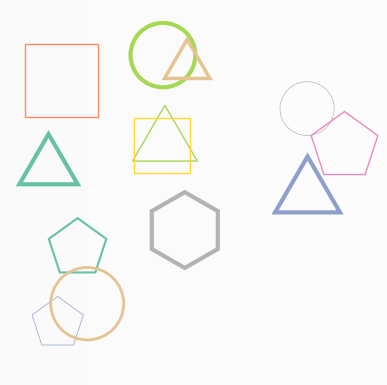[{"shape": "triangle", "thickness": 3, "radius": 0.43, "center": [0.125, 0.565]}, {"shape": "pentagon", "thickness": 1.5, "radius": 0.39, "center": [0.2, 0.355]}, {"shape": "square", "thickness": 1, "radius": 0.47, "center": [0.158, 0.792]}, {"shape": "triangle", "thickness": 3, "radius": 0.48, "center": [0.794, 0.497]}, {"shape": "pentagon", "thickness": 0.5, "radius": 0.35, "center": [0.149, 0.16]}, {"shape": "pentagon", "thickness": 1, "radius": 0.45, "center": [0.889, 0.62]}, {"shape": "circle", "thickness": 3, "radius": 0.42, "center": [0.42, 0.857]}, {"shape": "triangle", "thickness": 1, "radius": 0.48, "center": [0.426, 0.63]}, {"shape": "square", "thickness": 1, "radius": 0.36, "center": [0.418, 0.621]}, {"shape": "triangle", "thickness": 2.5, "radius": 0.34, "center": [0.483, 0.83]}, {"shape": "circle", "thickness": 2, "radius": 0.47, "center": [0.225, 0.211]}, {"shape": "hexagon", "thickness": 3, "radius": 0.49, "center": [0.477, 0.402]}, {"shape": "circle", "thickness": 0.5, "radius": 0.35, "center": [0.792, 0.718]}]